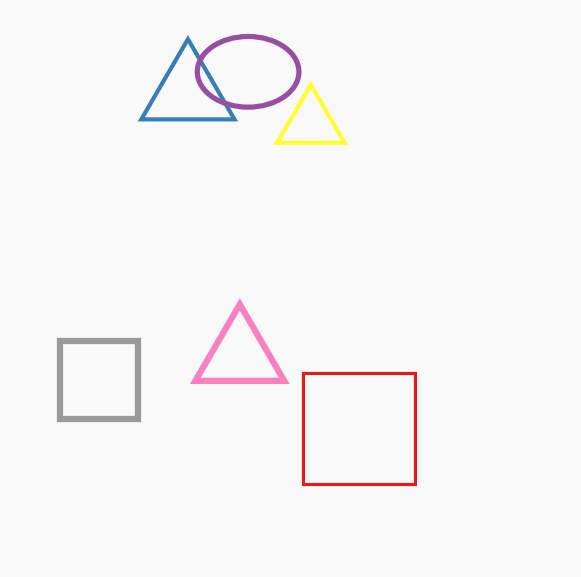[{"shape": "square", "thickness": 1.5, "radius": 0.48, "center": [0.617, 0.257]}, {"shape": "triangle", "thickness": 2, "radius": 0.46, "center": [0.323, 0.839]}, {"shape": "oval", "thickness": 2.5, "radius": 0.44, "center": [0.427, 0.875]}, {"shape": "triangle", "thickness": 2, "radius": 0.34, "center": [0.535, 0.785]}, {"shape": "triangle", "thickness": 3, "radius": 0.44, "center": [0.413, 0.384]}, {"shape": "square", "thickness": 3, "radius": 0.34, "center": [0.17, 0.341]}]